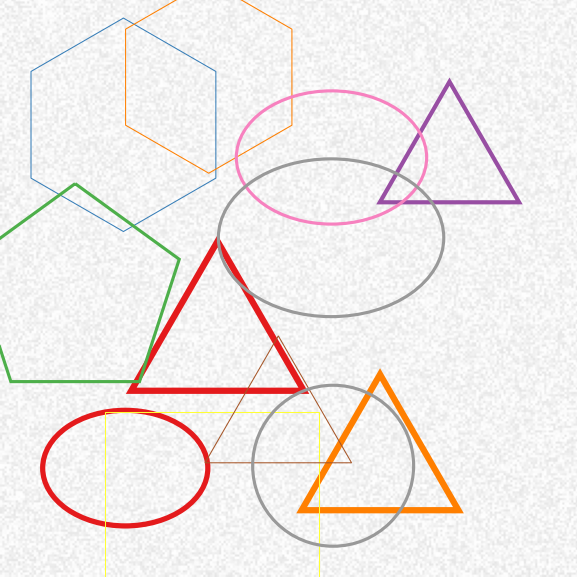[{"shape": "triangle", "thickness": 3, "radius": 0.86, "center": [0.377, 0.409]}, {"shape": "oval", "thickness": 2.5, "radius": 0.71, "center": [0.217, 0.189]}, {"shape": "hexagon", "thickness": 0.5, "radius": 0.92, "center": [0.214, 0.783]}, {"shape": "pentagon", "thickness": 1.5, "radius": 0.95, "center": [0.13, 0.492]}, {"shape": "triangle", "thickness": 2, "radius": 0.7, "center": [0.778, 0.718]}, {"shape": "triangle", "thickness": 3, "radius": 0.78, "center": [0.658, 0.194]}, {"shape": "hexagon", "thickness": 0.5, "radius": 0.83, "center": [0.361, 0.865]}, {"shape": "square", "thickness": 0.5, "radius": 0.93, "center": [0.367, 0.1]}, {"shape": "triangle", "thickness": 0.5, "radius": 0.73, "center": [0.482, 0.271]}, {"shape": "oval", "thickness": 1.5, "radius": 0.82, "center": [0.574, 0.726]}, {"shape": "oval", "thickness": 1.5, "radius": 0.98, "center": [0.573, 0.587]}, {"shape": "circle", "thickness": 1.5, "radius": 0.7, "center": [0.577, 0.193]}]